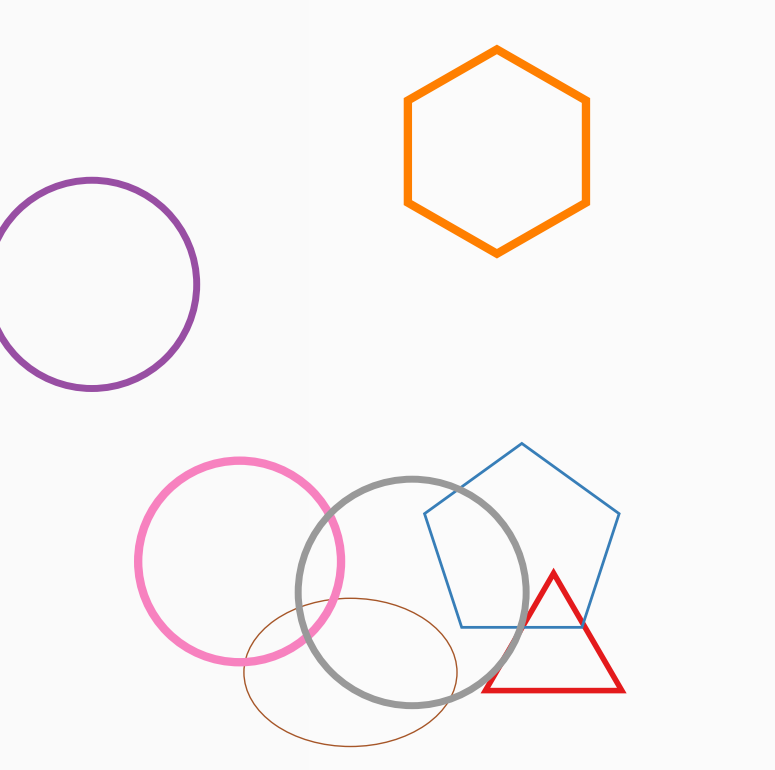[{"shape": "triangle", "thickness": 2, "radius": 0.51, "center": [0.714, 0.154]}, {"shape": "pentagon", "thickness": 1, "radius": 0.66, "center": [0.673, 0.292]}, {"shape": "circle", "thickness": 2.5, "radius": 0.68, "center": [0.119, 0.631]}, {"shape": "hexagon", "thickness": 3, "radius": 0.66, "center": [0.641, 0.803]}, {"shape": "oval", "thickness": 0.5, "radius": 0.69, "center": [0.452, 0.127]}, {"shape": "circle", "thickness": 3, "radius": 0.65, "center": [0.309, 0.271]}, {"shape": "circle", "thickness": 2.5, "radius": 0.74, "center": [0.532, 0.231]}]